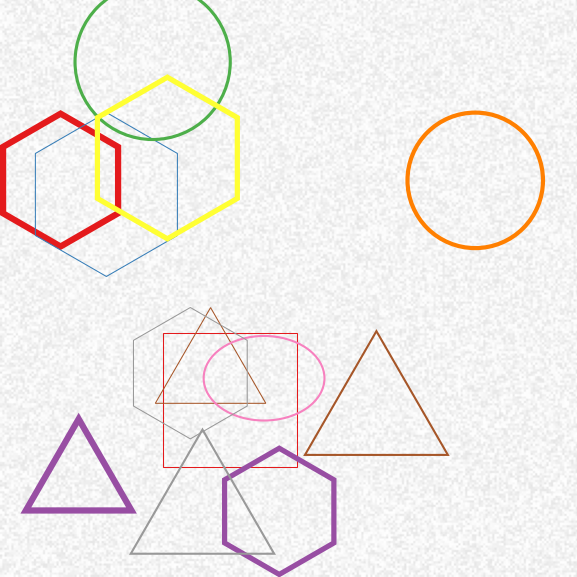[{"shape": "hexagon", "thickness": 3, "radius": 0.57, "center": [0.105, 0.687]}, {"shape": "square", "thickness": 0.5, "radius": 0.58, "center": [0.398, 0.307]}, {"shape": "hexagon", "thickness": 0.5, "radius": 0.71, "center": [0.184, 0.662]}, {"shape": "circle", "thickness": 1.5, "radius": 0.67, "center": [0.264, 0.892]}, {"shape": "hexagon", "thickness": 2.5, "radius": 0.55, "center": [0.484, 0.114]}, {"shape": "triangle", "thickness": 3, "radius": 0.53, "center": [0.136, 0.168]}, {"shape": "circle", "thickness": 2, "radius": 0.59, "center": [0.823, 0.687]}, {"shape": "hexagon", "thickness": 2.5, "radius": 0.7, "center": [0.29, 0.725]}, {"shape": "triangle", "thickness": 1, "radius": 0.71, "center": [0.652, 0.283]}, {"shape": "triangle", "thickness": 0.5, "radius": 0.55, "center": [0.365, 0.356]}, {"shape": "oval", "thickness": 1, "radius": 0.52, "center": [0.457, 0.344]}, {"shape": "hexagon", "thickness": 0.5, "radius": 0.57, "center": [0.33, 0.353]}, {"shape": "triangle", "thickness": 1, "radius": 0.72, "center": [0.351, 0.112]}]